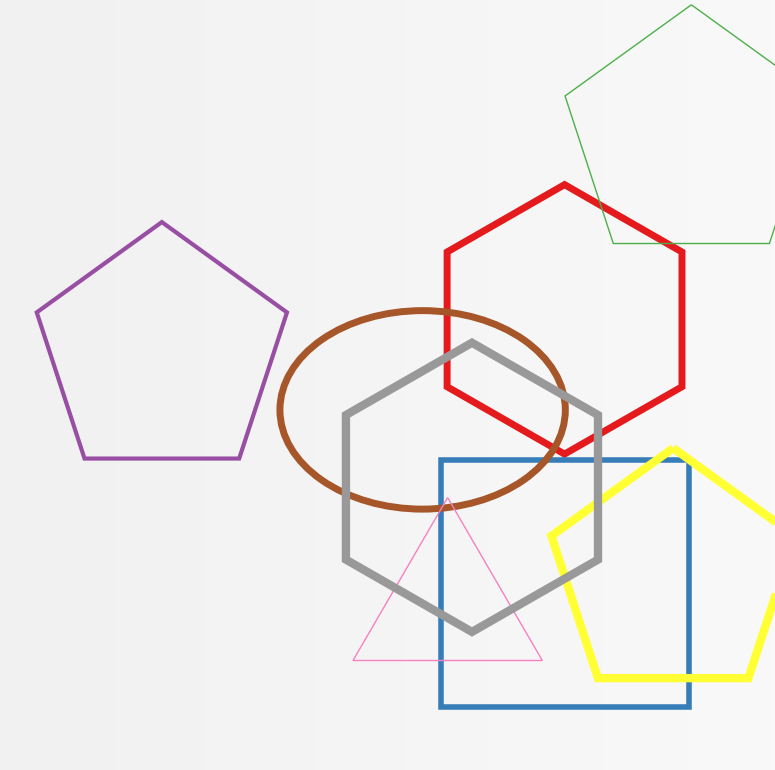[{"shape": "hexagon", "thickness": 2.5, "radius": 0.87, "center": [0.728, 0.585]}, {"shape": "square", "thickness": 2, "radius": 0.8, "center": [0.729, 0.242]}, {"shape": "pentagon", "thickness": 0.5, "radius": 0.86, "center": [0.892, 0.822]}, {"shape": "pentagon", "thickness": 1.5, "radius": 0.85, "center": [0.209, 0.542]}, {"shape": "pentagon", "thickness": 3, "radius": 0.83, "center": [0.869, 0.253]}, {"shape": "oval", "thickness": 2.5, "radius": 0.92, "center": [0.545, 0.468]}, {"shape": "triangle", "thickness": 0.5, "radius": 0.71, "center": [0.578, 0.213]}, {"shape": "hexagon", "thickness": 3, "radius": 0.94, "center": [0.609, 0.367]}]